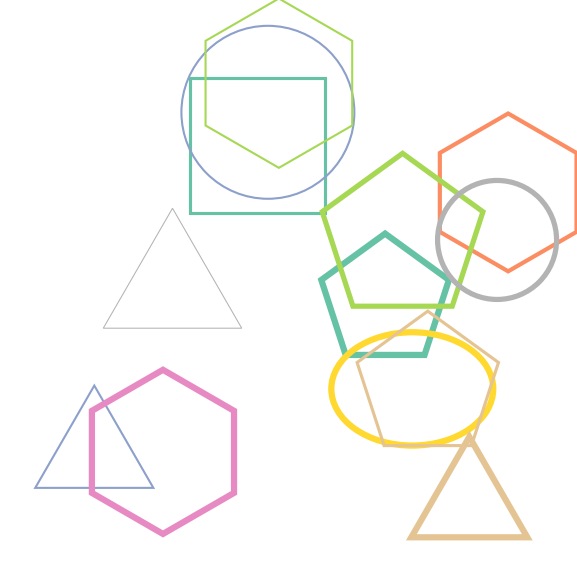[{"shape": "square", "thickness": 1.5, "radius": 0.58, "center": [0.446, 0.747]}, {"shape": "pentagon", "thickness": 3, "radius": 0.58, "center": [0.667, 0.478]}, {"shape": "hexagon", "thickness": 2, "radius": 0.68, "center": [0.88, 0.666]}, {"shape": "triangle", "thickness": 1, "radius": 0.59, "center": [0.163, 0.213]}, {"shape": "circle", "thickness": 1, "radius": 0.75, "center": [0.464, 0.805]}, {"shape": "hexagon", "thickness": 3, "radius": 0.71, "center": [0.282, 0.217]}, {"shape": "pentagon", "thickness": 2.5, "radius": 0.73, "center": [0.697, 0.587]}, {"shape": "hexagon", "thickness": 1, "radius": 0.73, "center": [0.483, 0.855]}, {"shape": "oval", "thickness": 3, "radius": 0.7, "center": [0.714, 0.326]}, {"shape": "triangle", "thickness": 3, "radius": 0.58, "center": [0.813, 0.127]}, {"shape": "pentagon", "thickness": 1.5, "radius": 0.64, "center": [0.741, 0.332]}, {"shape": "circle", "thickness": 2.5, "radius": 0.52, "center": [0.861, 0.584]}, {"shape": "triangle", "thickness": 0.5, "radius": 0.69, "center": [0.299, 0.5]}]